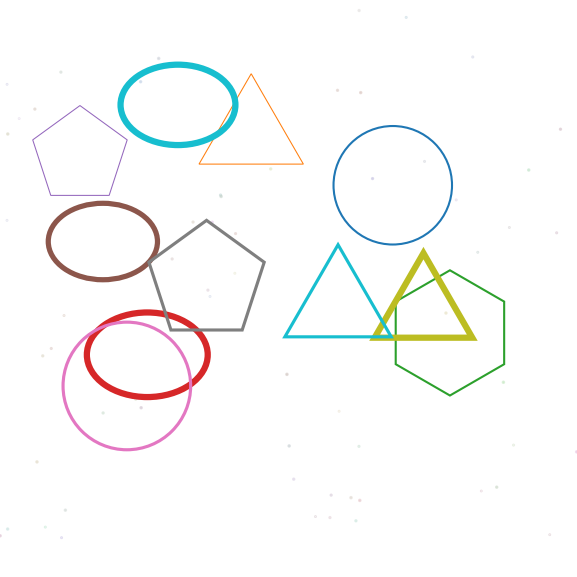[{"shape": "circle", "thickness": 1, "radius": 0.51, "center": [0.68, 0.678]}, {"shape": "triangle", "thickness": 0.5, "radius": 0.52, "center": [0.435, 0.767]}, {"shape": "hexagon", "thickness": 1, "radius": 0.54, "center": [0.779, 0.423]}, {"shape": "oval", "thickness": 3, "radius": 0.52, "center": [0.255, 0.385]}, {"shape": "pentagon", "thickness": 0.5, "radius": 0.43, "center": [0.138, 0.73]}, {"shape": "oval", "thickness": 2.5, "radius": 0.47, "center": [0.178, 0.581]}, {"shape": "circle", "thickness": 1.5, "radius": 0.55, "center": [0.22, 0.331]}, {"shape": "pentagon", "thickness": 1.5, "radius": 0.52, "center": [0.358, 0.513]}, {"shape": "triangle", "thickness": 3, "radius": 0.49, "center": [0.733, 0.463]}, {"shape": "oval", "thickness": 3, "radius": 0.5, "center": [0.308, 0.818]}, {"shape": "triangle", "thickness": 1.5, "radius": 0.53, "center": [0.585, 0.469]}]